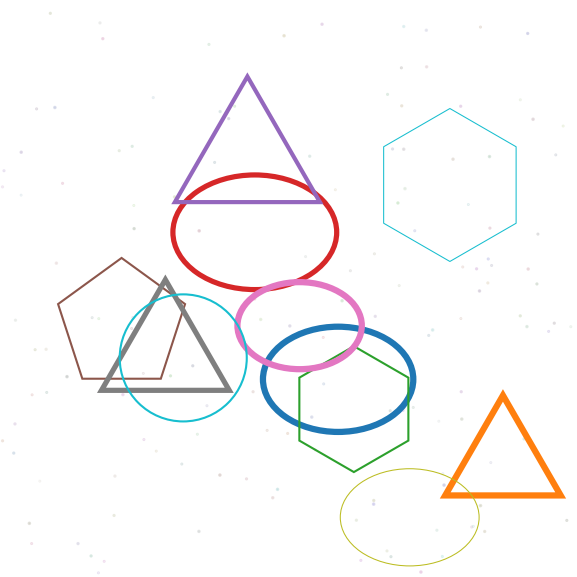[{"shape": "oval", "thickness": 3, "radius": 0.65, "center": [0.585, 0.342]}, {"shape": "triangle", "thickness": 3, "radius": 0.58, "center": [0.871, 0.199]}, {"shape": "hexagon", "thickness": 1, "radius": 0.54, "center": [0.613, 0.291]}, {"shape": "oval", "thickness": 2.5, "radius": 0.71, "center": [0.441, 0.597]}, {"shape": "triangle", "thickness": 2, "radius": 0.72, "center": [0.428, 0.722]}, {"shape": "pentagon", "thickness": 1, "radius": 0.58, "center": [0.211, 0.437]}, {"shape": "oval", "thickness": 3, "radius": 0.54, "center": [0.519, 0.435]}, {"shape": "triangle", "thickness": 2.5, "radius": 0.64, "center": [0.286, 0.387]}, {"shape": "oval", "thickness": 0.5, "radius": 0.6, "center": [0.709, 0.103]}, {"shape": "hexagon", "thickness": 0.5, "radius": 0.66, "center": [0.779, 0.679]}, {"shape": "circle", "thickness": 1, "radius": 0.55, "center": [0.317, 0.379]}]